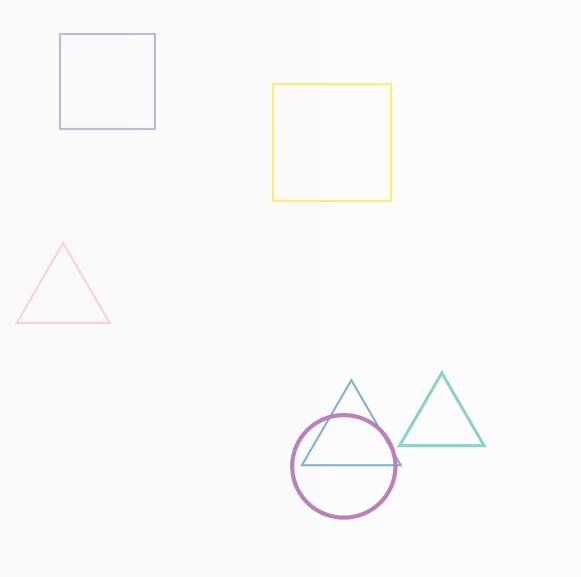[{"shape": "triangle", "thickness": 1.5, "radius": 0.42, "center": [0.76, 0.269]}, {"shape": "square", "thickness": 1, "radius": 0.41, "center": [0.185, 0.858]}, {"shape": "triangle", "thickness": 1, "radius": 0.49, "center": [0.605, 0.243]}, {"shape": "triangle", "thickness": 1, "radius": 0.46, "center": [0.109, 0.486]}, {"shape": "circle", "thickness": 2, "radius": 0.44, "center": [0.592, 0.192]}, {"shape": "square", "thickness": 1, "radius": 0.51, "center": [0.571, 0.753]}]